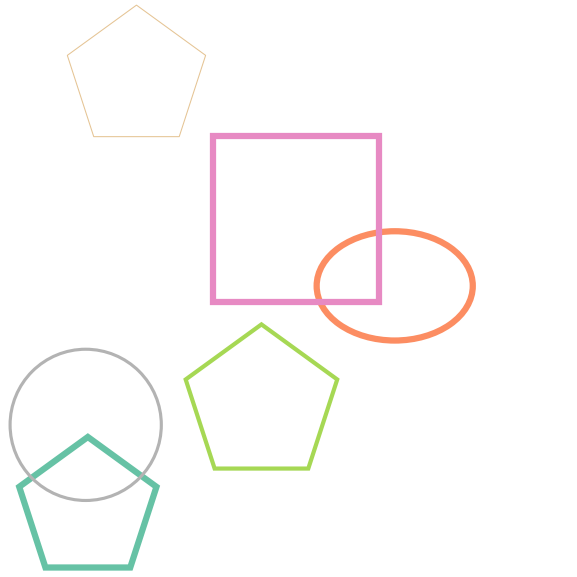[{"shape": "pentagon", "thickness": 3, "radius": 0.62, "center": [0.152, 0.118]}, {"shape": "oval", "thickness": 3, "radius": 0.68, "center": [0.683, 0.504]}, {"shape": "square", "thickness": 3, "radius": 0.72, "center": [0.512, 0.62]}, {"shape": "pentagon", "thickness": 2, "radius": 0.69, "center": [0.453, 0.299]}, {"shape": "pentagon", "thickness": 0.5, "radius": 0.63, "center": [0.236, 0.864]}, {"shape": "circle", "thickness": 1.5, "radius": 0.65, "center": [0.148, 0.263]}]